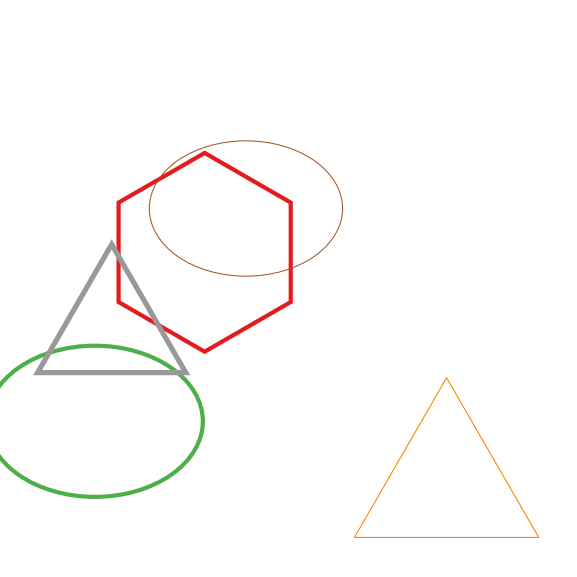[{"shape": "hexagon", "thickness": 2, "radius": 0.86, "center": [0.354, 0.562]}, {"shape": "oval", "thickness": 2, "radius": 0.93, "center": [0.164, 0.27]}, {"shape": "triangle", "thickness": 0.5, "radius": 0.92, "center": [0.773, 0.161]}, {"shape": "oval", "thickness": 0.5, "radius": 0.84, "center": [0.426, 0.638]}, {"shape": "triangle", "thickness": 2.5, "radius": 0.74, "center": [0.193, 0.428]}]